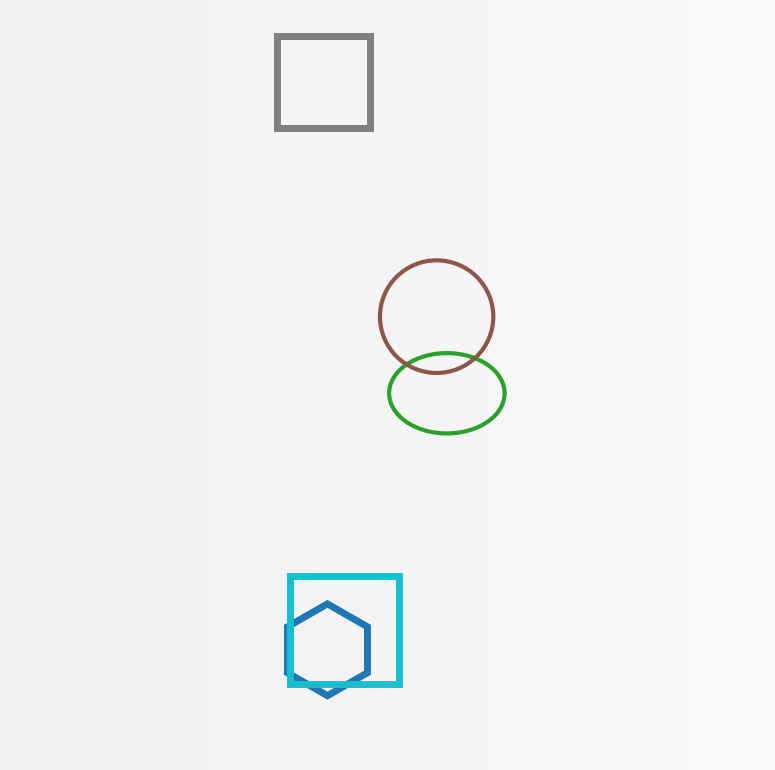[{"shape": "hexagon", "thickness": 2.5, "radius": 0.3, "center": [0.423, 0.156]}, {"shape": "oval", "thickness": 1.5, "radius": 0.37, "center": [0.577, 0.489]}, {"shape": "circle", "thickness": 1.5, "radius": 0.37, "center": [0.563, 0.589]}, {"shape": "square", "thickness": 2.5, "radius": 0.3, "center": [0.417, 0.894]}, {"shape": "square", "thickness": 2.5, "radius": 0.35, "center": [0.444, 0.182]}]